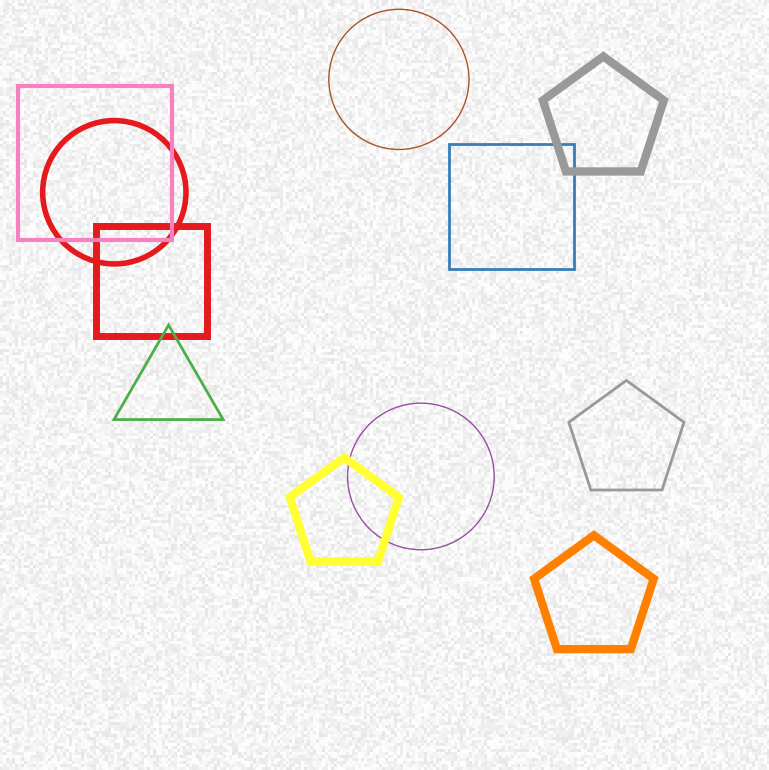[{"shape": "square", "thickness": 2.5, "radius": 0.36, "center": [0.197, 0.635]}, {"shape": "circle", "thickness": 2, "radius": 0.47, "center": [0.148, 0.75]}, {"shape": "square", "thickness": 1, "radius": 0.41, "center": [0.665, 0.731]}, {"shape": "triangle", "thickness": 1, "radius": 0.41, "center": [0.219, 0.496]}, {"shape": "circle", "thickness": 0.5, "radius": 0.48, "center": [0.547, 0.381]}, {"shape": "pentagon", "thickness": 3, "radius": 0.41, "center": [0.771, 0.223]}, {"shape": "pentagon", "thickness": 3, "radius": 0.37, "center": [0.447, 0.331]}, {"shape": "circle", "thickness": 0.5, "radius": 0.46, "center": [0.518, 0.897]}, {"shape": "square", "thickness": 1.5, "radius": 0.5, "center": [0.123, 0.789]}, {"shape": "pentagon", "thickness": 3, "radius": 0.41, "center": [0.784, 0.844]}, {"shape": "pentagon", "thickness": 1, "radius": 0.39, "center": [0.814, 0.427]}]